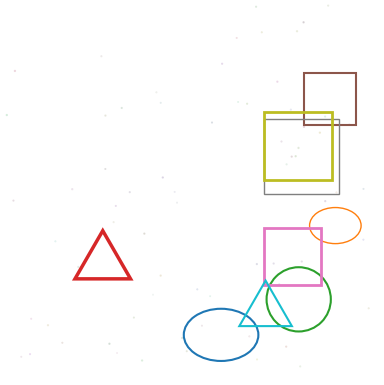[{"shape": "oval", "thickness": 1.5, "radius": 0.48, "center": [0.574, 0.13]}, {"shape": "oval", "thickness": 1, "radius": 0.33, "center": [0.871, 0.414]}, {"shape": "circle", "thickness": 1.5, "radius": 0.42, "center": [0.776, 0.222]}, {"shape": "triangle", "thickness": 2.5, "radius": 0.42, "center": [0.267, 0.317]}, {"shape": "square", "thickness": 1.5, "radius": 0.34, "center": [0.857, 0.744]}, {"shape": "square", "thickness": 2, "radius": 0.37, "center": [0.76, 0.334]}, {"shape": "square", "thickness": 1, "radius": 0.49, "center": [0.783, 0.594]}, {"shape": "square", "thickness": 2, "radius": 0.44, "center": [0.774, 0.621]}, {"shape": "triangle", "thickness": 1.5, "radius": 0.39, "center": [0.69, 0.192]}]